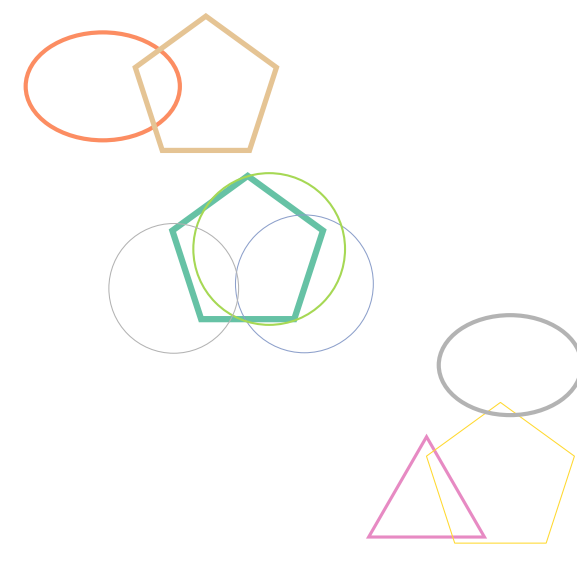[{"shape": "pentagon", "thickness": 3, "radius": 0.69, "center": [0.429, 0.557]}, {"shape": "oval", "thickness": 2, "radius": 0.67, "center": [0.178, 0.85]}, {"shape": "circle", "thickness": 0.5, "radius": 0.6, "center": [0.527, 0.508]}, {"shape": "triangle", "thickness": 1.5, "radius": 0.58, "center": [0.739, 0.127]}, {"shape": "circle", "thickness": 1, "radius": 0.66, "center": [0.466, 0.568]}, {"shape": "pentagon", "thickness": 0.5, "radius": 0.67, "center": [0.867, 0.168]}, {"shape": "pentagon", "thickness": 2.5, "radius": 0.64, "center": [0.356, 0.843]}, {"shape": "circle", "thickness": 0.5, "radius": 0.56, "center": [0.301, 0.5]}, {"shape": "oval", "thickness": 2, "radius": 0.62, "center": [0.883, 0.367]}]